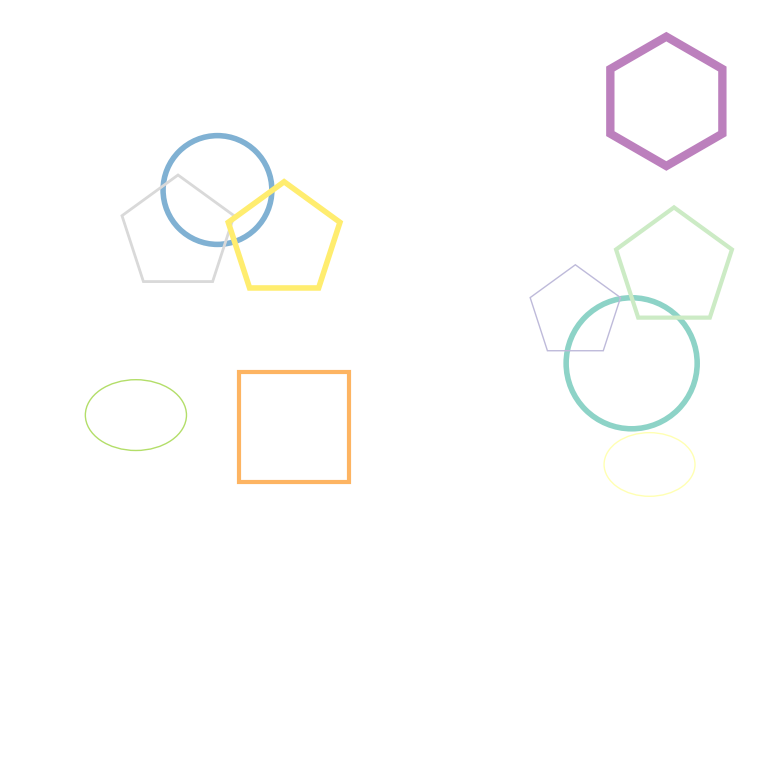[{"shape": "circle", "thickness": 2, "radius": 0.43, "center": [0.82, 0.528]}, {"shape": "oval", "thickness": 0.5, "radius": 0.3, "center": [0.844, 0.397]}, {"shape": "pentagon", "thickness": 0.5, "radius": 0.31, "center": [0.747, 0.594]}, {"shape": "circle", "thickness": 2, "radius": 0.35, "center": [0.282, 0.753]}, {"shape": "square", "thickness": 1.5, "radius": 0.36, "center": [0.382, 0.446]}, {"shape": "oval", "thickness": 0.5, "radius": 0.33, "center": [0.177, 0.461]}, {"shape": "pentagon", "thickness": 1, "radius": 0.38, "center": [0.231, 0.696]}, {"shape": "hexagon", "thickness": 3, "radius": 0.42, "center": [0.865, 0.868]}, {"shape": "pentagon", "thickness": 1.5, "radius": 0.4, "center": [0.875, 0.652]}, {"shape": "pentagon", "thickness": 2, "radius": 0.38, "center": [0.369, 0.688]}]